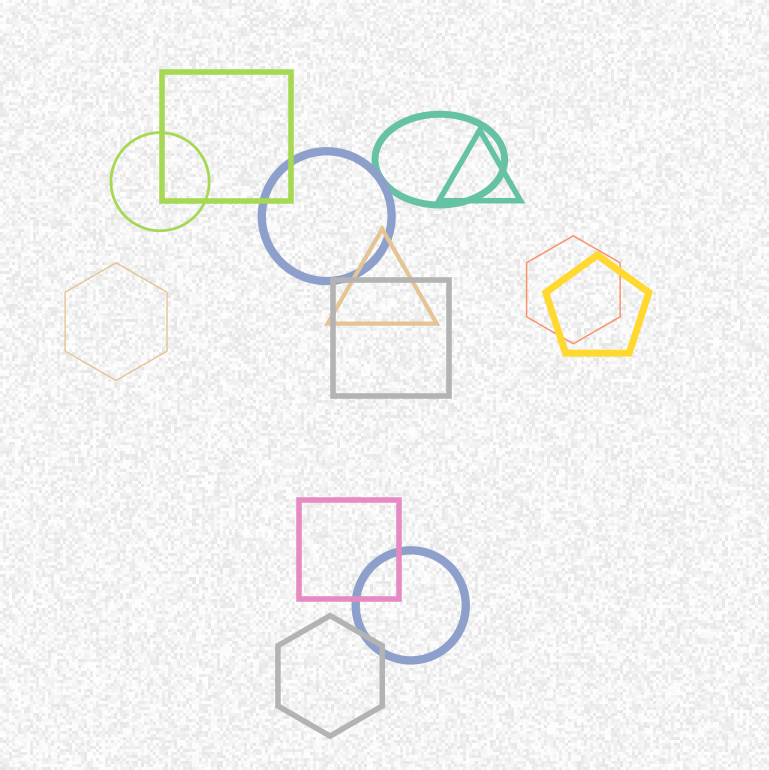[{"shape": "oval", "thickness": 2.5, "radius": 0.42, "center": [0.571, 0.793]}, {"shape": "triangle", "thickness": 2, "radius": 0.31, "center": [0.623, 0.77]}, {"shape": "hexagon", "thickness": 0.5, "radius": 0.35, "center": [0.745, 0.624]}, {"shape": "circle", "thickness": 3, "radius": 0.36, "center": [0.533, 0.214]}, {"shape": "circle", "thickness": 3, "radius": 0.42, "center": [0.424, 0.719]}, {"shape": "square", "thickness": 2, "radius": 0.32, "center": [0.453, 0.286]}, {"shape": "square", "thickness": 2, "radius": 0.42, "center": [0.294, 0.822]}, {"shape": "circle", "thickness": 1, "radius": 0.32, "center": [0.208, 0.764]}, {"shape": "pentagon", "thickness": 2.5, "radius": 0.35, "center": [0.776, 0.598]}, {"shape": "hexagon", "thickness": 0.5, "radius": 0.38, "center": [0.151, 0.582]}, {"shape": "triangle", "thickness": 1.5, "radius": 0.41, "center": [0.496, 0.621]}, {"shape": "square", "thickness": 2, "radius": 0.38, "center": [0.507, 0.561]}, {"shape": "hexagon", "thickness": 2, "radius": 0.39, "center": [0.429, 0.122]}]